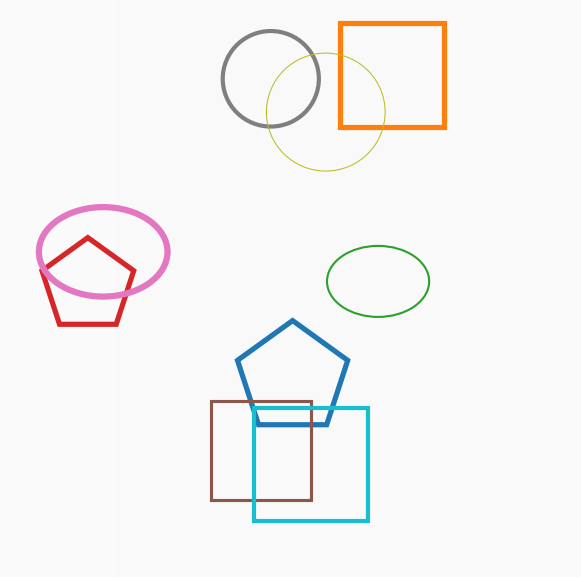[{"shape": "pentagon", "thickness": 2.5, "radius": 0.5, "center": [0.503, 0.344]}, {"shape": "square", "thickness": 2.5, "radius": 0.45, "center": [0.674, 0.87]}, {"shape": "oval", "thickness": 1, "radius": 0.44, "center": [0.65, 0.512]}, {"shape": "pentagon", "thickness": 2.5, "radius": 0.41, "center": [0.151, 0.505]}, {"shape": "square", "thickness": 1.5, "radius": 0.43, "center": [0.449, 0.219]}, {"shape": "oval", "thickness": 3, "radius": 0.55, "center": [0.178, 0.563]}, {"shape": "circle", "thickness": 2, "radius": 0.41, "center": [0.466, 0.863]}, {"shape": "circle", "thickness": 0.5, "radius": 0.51, "center": [0.56, 0.805]}, {"shape": "square", "thickness": 2, "radius": 0.49, "center": [0.535, 0.195]}]